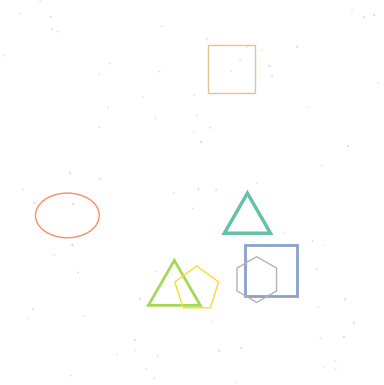[{"shape": "triangle", "thickness": 2.5, "radius": 0.35, "center": [0.643, 0.429]}, {"shape": "oval", "thickness": 1, "radius": 0.41, "center": [0.175, 0.44]}, {"shape": "square", "thickness": 2, "radius": 0.33, "center": [0.704, 0.297]}, {"shape": "triangle", "thickness": 2, "radius": 0.39, "center": [0.453, 0.246]}, {"shape": "pentagon", "thickness": 1, "radius": 0.3, "center": [0.511, 0.249]}, {"shape": "square", "thickness": 1, "radius": 0.31, "center": [0.601, 0.821]}, {"shape": "hexagon", "thickness": 1, "radius": 0.3, "center": [0.667, 0.274]}]